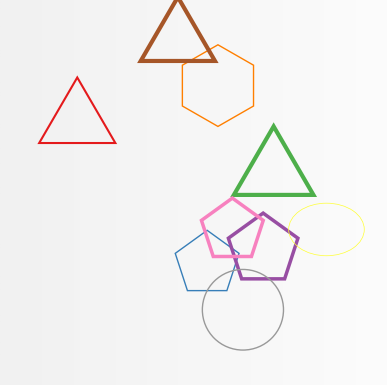[{"shape": "triangle", "thickness": 1.5, "radius": 0.57, "center": [0.199, 0.685]}, {"shape": "pentagon", "thickness": 1, "radius": 0.43, "center": [0.535, 0.315]}, {"shape": "triangle", "thickness": 3, "radius": 0.59, "center": [0.706, 0.553]}, {"shape": "pentagon", "thickness": 2.5, "radius": 0.47, "center": [0.679, 0.352]}, {"shape": "hexagon", "thickness": 1, "radius": 0.53, "center": [0.562, 0.778]}, {"shape": "oval", "thickness": 0.5, "radius": 0.49, "center": [0.842, 0.404]}, {"shape": "triangle", "thickness": 3, "radius": 0.55, "center": [0.459, 0.897]}, {"shape": "pentagon", "thickness": 2.5, "radius": 0.42, "center": [0.6, 0.402]}, {"shape": "circle", "thickness": 1, "radius": 0.52, "center": [0.627, 0.195]}]